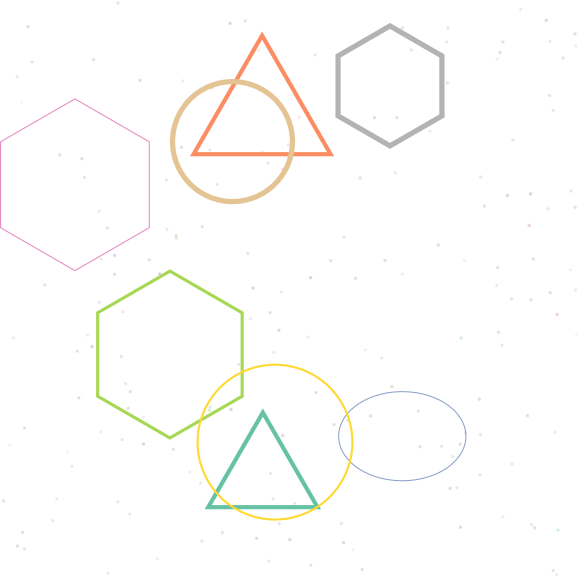[{"shape": "triangle", "thickness": 2, "radius": 0.55, "center": [0.455, 0.176]}, {"shape": "triangle", "thickness": 2, "radius": 0.68, "center": [0.454, 0.801]}, {"shape": "oval", "thickness": 0.5, "radius": 0.55, "center": [0.697, 0.244]}, {"shape": "hexagon", "thickness": 0.5, "radius": 0.74, "center": [0.13, 0.679]}, {"shape": "hexagon", "thickness": 1.5, "radius": 0.72, "center": [0.294, 0.385]}, {"shape": "circle", "thickness": 1, "radius": 0.67, "center": [0.476, 0.234]}, {"shape": "circle", "thickness": 2.5, "radius": 0.52, "center": [0.403, 0.754]}, {"shape": "hexagon", "thickness": 2.5, "radius": 0.52, "center": [0.675, 0.85]}]